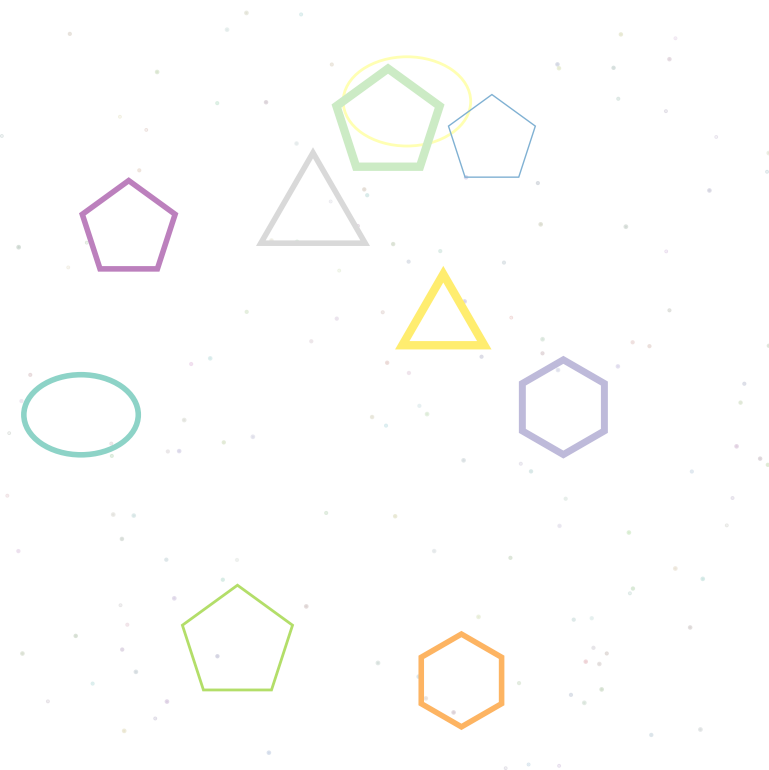[{"shape": "oval", "thickness": 2, "radius": 0.37, "center": [0.105, 0.461]}, {"shape": "oval", "thickness": 1, "radius": 0.41, "center": [0.528, 0.868]}, {"shape": "hexagon", "thickness": 2.5, "radius": 0.31, "center": [0.732, 0.471]}, {"shape": "pentagon", "thickness": 0.5, "radius": 0.3, "center": [0.639, 0.818]}, {"shape": "hexagon", "thickness": 2, "radius": 0.3, "center": [0.599, 0.116]}, {"shape": "pentagon", "thickness": 1, "radius": 0.38, "center": [0.308, 0.165]}, {"shape": "triangle", "thickness": 2, "radius": 0.39, "center": [0.406, 0.723]}, {"shape": "pentagon", "thickness": 2, "radius": 0.32, "center": [0.167, 0.702]}, {"shape": "pentagon", "thickness": 3, "radius": 0.35, "center": [0.504, 0.84]}, {"shape": "triangle", "thickness": 3, "radius": 0.31, "center": [0.576, 0.582]}]